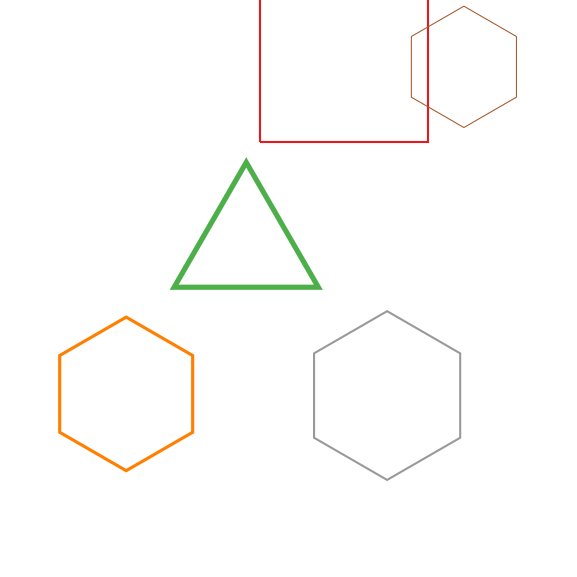[{"shape": "square", "thickness": 1, "radius": 0.73, "center": [0.595, 0.899]}, {"shape": "triangle", "thickness": 2.5, "radius": 0.72, "center": [0.426, 0.574]}, {"shape": "hexagon", "thickness": 1.5, "radius": 0.66, "center": [0.218, 0.317]}, {"shape": "hexagon", "thickness": 0.5, "radius": 0.53, "center": [0.803, 0.883]}, {"shape": "hexagon", "thickness": 1, "radius": 0.73, "center": [0.67, 0.314]}]